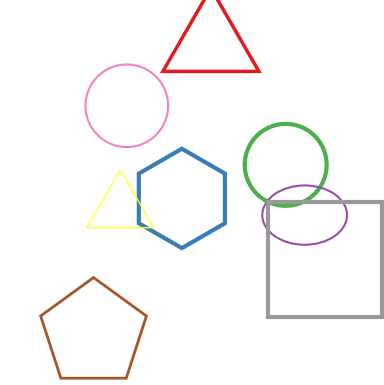[{"shape": "triangle", "thickness": 2.5, "radius": 0.72, "center": [0.548, 0.887]}, {"shape": "hexagon", "thickness": 3, "radius": 0.65, "center": [0.472, 0.485]}, {"shape": "circle", "thickness": 3, "radius": 0.53, "center": [0.742, 0.572]}, {"shape": "oval", "thickness": 1.5, "radius": 0.55, "center": [0.791, 0.441]}, {"shape": "triangle", "thickness": 1, "radius": 0.5, "center": [0.313, 0.459]}, {"shape": "pentagon", "thickness": 2, "radius": 0.72, "center": [0.243, 0.135]}, {"shape": "circle", "thickness": 1.5, "radius": 0.54, "center": [0.329, 0.725]}, {"shape": "square", "thickness": 3, "radius": 0.74, "center": [0.843, 0.326]}]